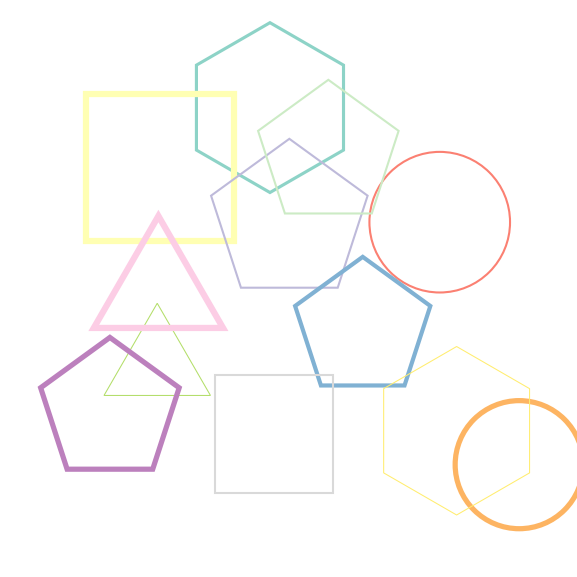[{"shape": "hexagon", "thickness": 1.5, "radius": 0.74, "center": [0.467, 0.813]}, {"shape": "square", "thickness": 3, "radius": 0.64, "center": [0.277, 0.709]}, {"shape": "pentagon", "thickness": 1, "radius": 0.71, "center": [0.501, 0.616]}, {"shape": "circle", "thickness": 1, "radius": 0.61, "center": [0.761, 0.614]}, {"shape": "pentagon", "thickness": 2, "radius": 0.62, "center": [0.628, 0.431]}, {"shape": "circle", "thickness": 2.5, "radius": 0.55, "center": [0.899, 0.195]}, {"shape": "triangle", "thickness": 0.5, "radius": 0.53, "center": [0.272, 0.368]}, {"shape": "triangle", "thickness": 3, "radius": 0.65, "center": [0.274, 0.496]}, {"shape": "square", "thickness": 1, "radius": 0.51, "center": [0.475, 0.247]}, {"shape": "pentagon", "thickness": 2.5, "radius": 0.63, "center": [0.19, 0.289]}, {"shape": "pentagon", "thickness": 1, "radius": 0.64, "center": [0.569, 0.733]}, {"shape": "hexagon", "thickness": 0.5, "radius": 0.73, "center": [0.791, 0.253]}]